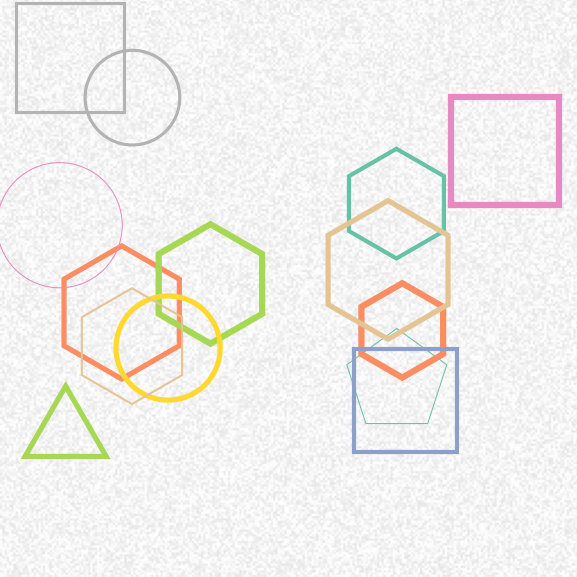[{"shape": "hexagon", "thickness": 2, "radius": 0.47, "center": [0.686, 0.647]}, {"shape": "pentagon", "thickness": 0.5, "radius": 0.46, "center": [0.687, 0.339]}, {"shape": "hexagon", "thickness": 3, "radius": 0.41, "center": [0.697, 0.427]}, {"shape": "hexagon", "thickness": 2.5, "radius": 0.58, "center": [0.211, 0.458]}, {"shape": "square", "thickness": 2, "radius": 0.45, "center": [0.702, 0.306]}, {"shape": "square", "thickness": 3, "radius": 0.47, "center": [0.875, 0.737]}, {"shape": "circle", "thickness": 0.5, "radius": 0.54, "center": [0.103, 0.609]}, {"shape": "triangle", "thickness": 2.5, "radius": 0.41, "center": [0.114, 0.249]}, {"shape": "hexagon", "thickness": 3, "radius": 0.52, "center": [0.364, 0.507]}, {"shape": "circle", "thickness": 2.5, "radius": 0.45, "center": [0.291, 0.397]}, {"shape": "hexagon", "thickness": 1, "radius": 0.5, "center": [0.229, 0.4]}, {"shape": "hexagon", "thickness": 2.5, "radius": 0.6, "center": [0.672, 0.532]}, {"shape": "square", "thickness": 1.5, "radius": 0.47, "center": [0.121, 0.9]}, {"shape": "circle", "thickness": 1.5, "radius": 0.41, "center": [0.229, 0.83]}]